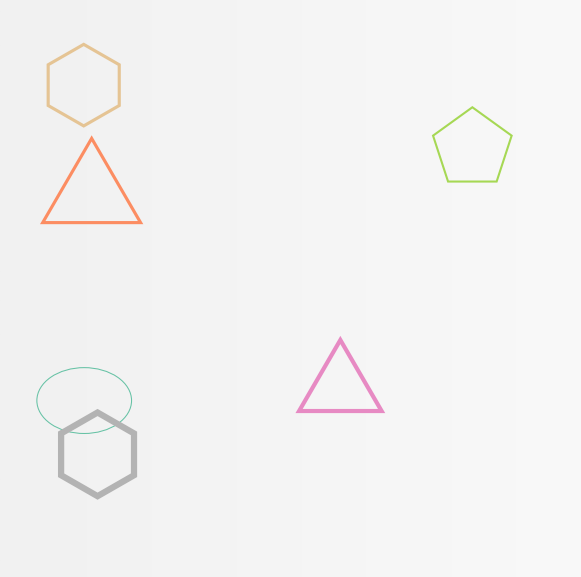[{"shape": "oval", "thickness": 0.5, "radius": 0.41, "center": [0.145, 0.306]}, {"shape": "triangle", "thickness": 1.5, "radius": 0.49, "center": [0.158, 0.662]}, {"shape": "triangle", "thickness": 2, "radius": 0.41, "center": [0.586, 0.328]}, {"shape": "pentagon", "thickness": 1, "radius": 0.36, "center": [0.813, 0.742]}, {"shape": "hexagon", "thickness": 1.5, "radius": 0.35, "center": [0.144, 0.852]}, {"shape": "hexagon", "thickness": 3, "radius": 0.36, "center": [0.168, 0.212]}]